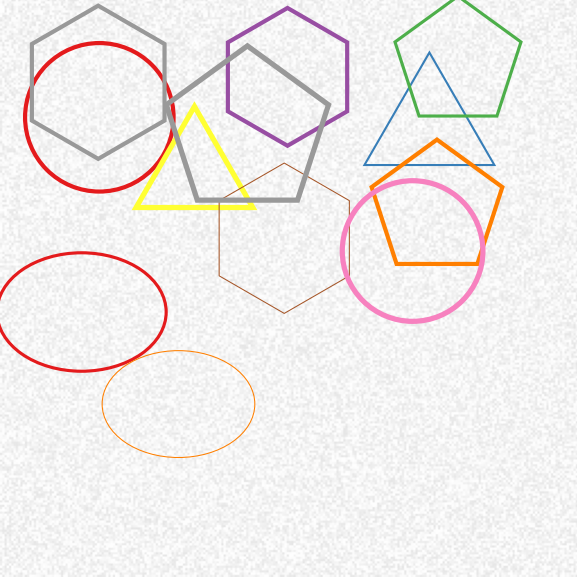[{"shape": "oval", "thickness": 1.5, "radius": 0.73, "center": [0.141, 0.459]}, {"shape": "circle", "thickness": 2, "radius": 0.64, "center": [0.172, 0.796]}, {"shape": "triangle", "thickness": 1, "radius": 0.65, "center": [0.744, 0.778]}, {"shape": "pentagon", "thickness": 1.5, "radius": 0.57, "center": [0.793, 0.891]}, {"shape": "hexagon", "thickness": 2, "radius": 0.6, "center": [0.498, 0.866]}, {"shape": "oval", "thickness": 0.5, "radius": 0.66, "center": [0.309, 0.299]}, {"shape": "pentagon", "thickness": 2, "radius": 0.59, "center": [0.757, 0.638]}, {"shape": "triangle", "thickness": 2.5, "radius": 0.58, "center": [0.337, 0.698]}, {"shape": "hexagon", "thickness": 0.5, "radius": 0.65, "center": [0.492, 0.587]}, {"shape": "circle", "thickness": 2.5, "radius": 0.61, "center": [0.714, 0.564]}, {"shape": "pentagon", "thickness": 2.5, "radius": 0.74, "center": [0.428, 0.772]}, {"shape": "hexagon", "thickness": 2, "radius": 0.66, "center": [0.17, 0.857]}]